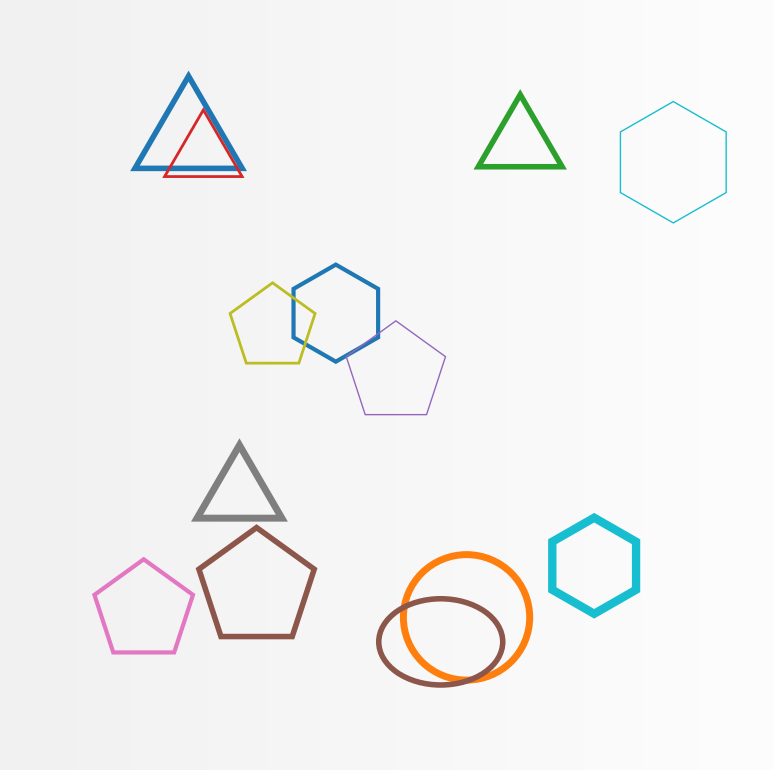[{"shape": "hexagon", "thickness": 1.5, "radius": 0.32, "center": [0.433, 0.593]}, {"shape": "triangle", "thickness": 2, "radius": 0.4, "center": [0.243, 0.821]}, {"shape": "circle", "thickness": 2.5, "radius": 0.41, "center": [0.602, 0.198]}, {"shape": "triangle", "thickness": 2, "radius": 0.31, "center": [0.671, 0.815]}, {"shape": "triangle", "thickness": 1, "radius": 0.29, "center": [0.262, 0.8]}, {"shape": "pentagon", "thickness": 0.5, "radius": 0.34, "center": [0.511, 0.516]}, {"shape": "pentagon", "thickness": 2, "radius": 0.39, "center": [0.331, 0.237]}, {"shape": "oval", "thickness": 2, "radius": 0.4, "center": [0.569, 0.166]}, {"shape": "pentagon", "thickness": 1.5, "radius": 0.33, "center": [0.185, 0.207]}, {"shape": "triangle", "thickness": 2.5, "radius": 0.32, "center": [0.309, 0.359]}, {"shape": "pentagon", "thickness": 1, "radius": 0.29, "center": [0.352, 0.575]}, {"shape": "hexagon", "thickness": 0.5, "radius": 0.39, "center": [0.869, 0.789]}, {"shape": "hexagon", "thickness": 3, "radius": 0.31, "center": [0.767, 0.265]}]